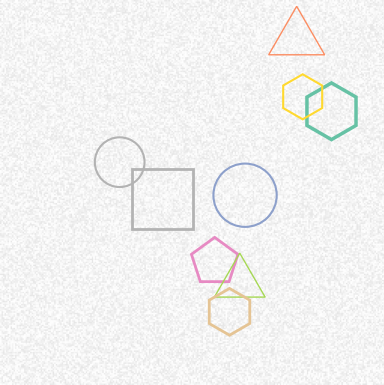[{"shape": "hexagon", "thickness": 2.5, "radius": 0.37, "center": [0.861, 0.711]}, {"shape": "triangle", "thickness": 1, "radius": 0.42, "center": [0.771, 0.9]}, {"shape": "circle", "thickness": 1.5, "radius": 0.41, "center": [0.637, 0.493]}, {"shape": "pentagon", "thickness": 2, "radius": 0.32, "center": [0.558, 0.32]}, {"shape": "triangle", "thickness": 1, "radius": 0.38, "center": [0.623, 0.266]}, {"shape": "hexagon", "thickness": 1.5, "radius": 0.29, "center": [0.786, 0.749]}, {"shape": "hexagon", "thickness": 2, "radius": 0.3, "center": [0.596, 0.19]}, {"shape": "square", "thickness": 2, "radius": 0.39, "center": [0.422, 0.484]}, {"shape": "circle", "thickness": 1.5, "radius": 0.32, "center": [0.311, 0.579]}]